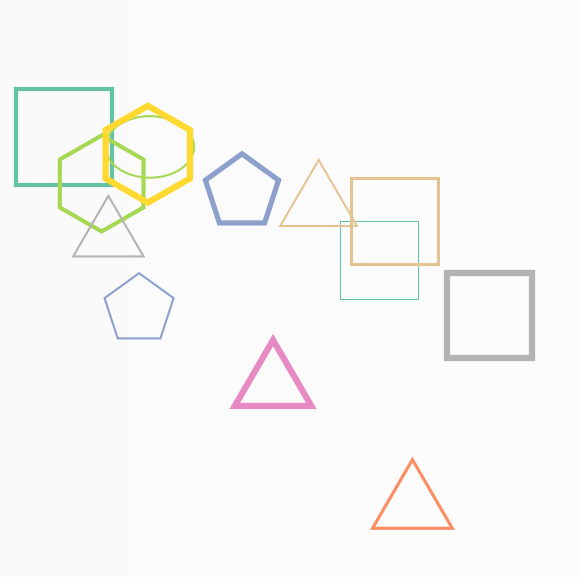[{"shape": "square", "thickness": 0.5, "radius": 0.34, "center": [0.652, 0.549]}, {"shape": "square", "thickness": 2, "radius": 0.41, "center": [0.11, 0.762]}, {"shape": "triangle", "thickness": 1.5, "radius": 0.4, "center": [0.71, 0.124]}, {"shape": "pentagon", "thickness": 2.5, "radius": 0.33, "center": [0.416, 0.667]}, {"shape": "pentagon", "thickness": 1, "radius": 0.31, "center": [0.239, 0.464]}, {"shape": "triangle", "thickness": 3, "radius": 0.38, "center": [0.47, 0.334]}, {"shape": "oval", "thickness": 1, "radius": 0.38, "center": [0.258, 0.745]}, {"shape": "hexagon", "thickness": 2, "radius": 0.42, "center": [0.175, 0.681]}, {"shape": "hexagon", "thickness": 3, "radius": 0.42, "center": [0.254, 0.732]}, {"shape": "square", "thickness": 1.5, "radius": 0.37, "center": [0.678, 0.616]}, {"shape": "triangle", "thickness": 1, "radius": 0.38, "center": [0.548, 0.646]}, {"shape": "square", "thickness": 3, "radius": 0.37, "center": [0.842, 0.452]}, {"shape": "triangle", "thickness": 1, "radius": 0.35, "center": [0.186, 0.59]}]